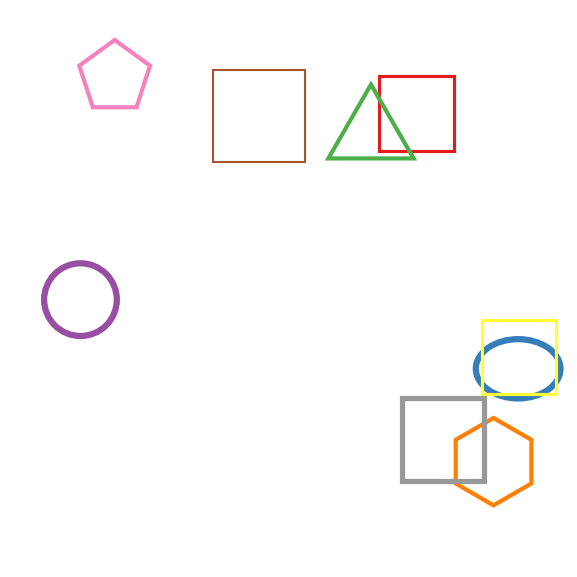[{"shape": "square", "thickness": 1.5, "radius": 0.33, "center": [0.722, 0.803]}, {"shape": "oval", "thickness": 3, "radius": 0.37, "center": [0.897, 0.361]}, {"shape": "triangle", "thickness": 2, "radius": 0.43, "center": [0.642, 0.767]}, {"shape": "circle", "thickness": 3, "radius": 0.31, "center": [0.139, 0.48]}, {"shape": "hexagon", "thickness": 2, "radius": 0.38, "center": [0.855, 0.2]}, {"shape": "square", "thickness": 1.5, "radius": 0.32, "center": [0.898, 0.381]}, {"shape": "square", "thickness": 1, "radius": 0.4, "center": [0.449, 0.798]}, {"shape": "pentagon", "thickness": 2, "radius": 0.32, "center": [0.199, 0.865]}, {"shape": "square", "thickness": 2.5, "radius": 0.36, "center": [0.767, 0.238]}]